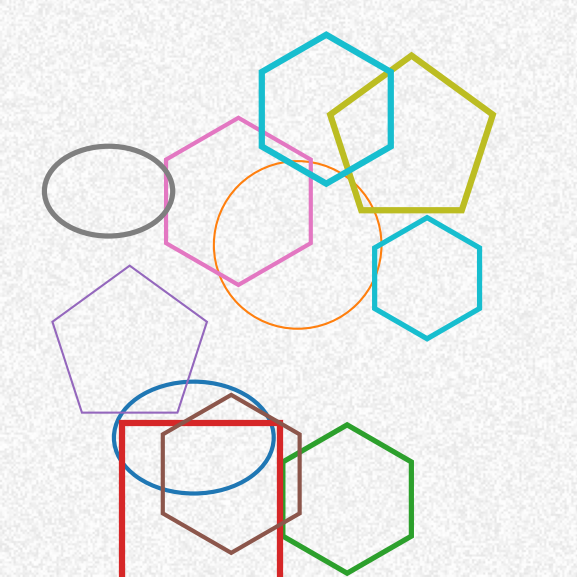[{"shape": "oval", "thickness": 2, "radius": 0.69, "center": [0.336, 0.241]}, {"shape": "circle", "thickness": 1, "radius": 0.73, "center": [0.515, 0.575]}, {"shape": "hexagon", "thickness": 2.5, "radius": 0.64, "center": [0.601, 0.135]}, {"shape": "square", "thickness": 3, "radius": 0.69, "center": [0.348, 0.13]}, {"shape": "pentagon", "thickness": 1, "radius": 0.7, "center": [0.225, 0.398]}, {"shape": "hexagon", "thickness": 2, "radius": 0.68, "center": [0.4, 0.179]}, {"shape": "hexagon", "thickness": 2, "radius": 0.72, "center": [0.413, 0.65]}, {"shape": "oval", "thickness": 2.5, "radius": 0.56, "center": [0.188, 0.668]}, {"shape": "pentagon", "thickness": 3, "radius": 0.74, "center": [0.713, 0.755]}, {"shape": "hexagon", "thickness": 3, "radius": 0.64, "center": [0.565, 0.81]}, {"shape": "hexagon", "thickness": 2.5, "radius": 0.52, "center": [0.74, 0.517]}]